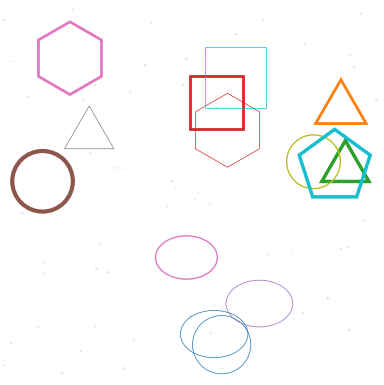[{"shape": "circle", "thickness": 0.5, "radius": 0.38, "center": [0.576, 0.105]}, {"shape": "oval", "thickness": 0.5, "radius": 0.44, "center": [0.556, 0.132]}, {"shape": "triangle", "thickness": 2, "radius": 0.38, "center": [0.886, 0.717]}, {"shape": "triangle", "thickness": 2.5, "radius": 0.35, "center": [0.897, 0.564]}, {"shape": "hexagon", "thickness": 0.5, "radius": 0.48, "center": [0.591, 0.662]}, {"shape": "square", "thickness": 2, "radius": 0.34, "center": [0.563, 0.734]}, {"shape": "oval", "thickness": 0.5, "radius": 0.43, "center": [0.674, 0.212]}, {"shape": "circle", "thickness": 3, "radius": 0.39, "center": [0.111, 0.529]}, {"shape": "oval", "thickness": 1, "radius": 0.4, "center": [0.484, 0.331]}, {"shape": "hexagon", "thickness": 2, "radius": 0.47, "center": [0.182, 0.849]}, {"shape": "triangle", "thickness": 0.5, "radius": 0.37, "center": [0.232, 0.651]}, {"shape": "circle", "thickness": 1, "radius": 0.35, "center": [0.814, 0.58]}, {"shape": "square", "thickness": 0.5, "radius": 0.4, "center": [0.612, 0.798]}, {"shape": "pentagon", "thickness": 2.5, "radius": 0.48, "center": [0.869, 0.567]}]